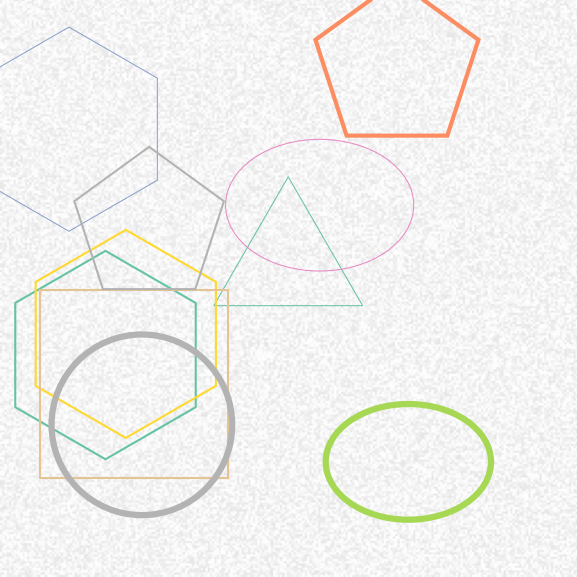[{"shape": "hexagon", "thickness": 1, "radius": 0.9, "center": [0.183, 0.384]}, {"shape": "triangle", "thickness": 0.5, "radius": 0.74, "center": [0.499, 0.544]}, {"shape": "pentagon", "thickness": 2, "radius": 0.74, "center": [0.687, 0.884]}, {"shape": "hexagon", "thickness": 0.5, "radius": 0.88, "center": [0.119, 0.775]}, {"shape": "oval", "thickness": 0.5, "radius": 0.81, "center": [0.554, 0.644]}, {"shape": "oval", "thickness": 3, "radius": 0.72, "center": [0.707, 0.199]}, {"shape": "hexagon", "thickness": 1, "radius": 0.9, "center": [0.218, 0.421]}, {"shape": "square", "thickness": 1, "radius": 0.81, "center": [0.231, 0.334]}, {"shape": "circle", "thickness": 3, "radius": 0.78, "center": [0.246, 0.264]}, {"shape": "pentagon", "thickness": 1, "radius": 0.68, "center": [0.258, 0.609]}]